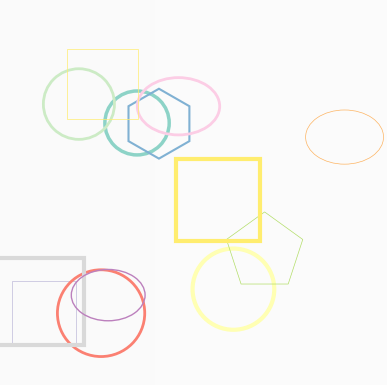[{"shape": "circle", "thickness": 2.5, "radius": 0.42, "center": [0.354, 0.681]}, {"shape": "circle", "thickness": 3, "radius": 0.53, "center": [0.602, 0.249]}, {"shape": "square", "thickness": 0.5, "radius": 0.42, "center": [0.113, 0.188]}, {"shape": "circle", "thickness": 2, "radius": 0.56, "center": [0.261, 0.187]}, {"shape": "hexagon", "thickness": 1.5, "radius": 0.45, "center": [0.41, 0.679]}, {"shape": "oval", "thickness": 0.5, "radius": 0.5, "center": [0.889, 0.644]}, {"shape": "pentagon", "thickness": 0.5, "radius": 0.52, "center": [0.683, 0.346]}, {"shape": "oval", "thickness": 2, "radius": 0.53, "center": [0.461, 0.724]}, {"shape": "square", "thickness": 3, "radius": 0.56, "center": [0.105, 0.217]}, {"shape": "oval", "thickness": 1, "radius": 0.48, "center": [0.279, 0.233]}, {"shape": "circle", "thickness": 2, "radius": 0.46, "center": [0.204, 0.73]}, {"shape": "square", "thickness": 0.5, "radius": 0.46, "center": [0.264, 0.782]}, {"shape": "square", "thickness": 3, "radius": 0.54, "center": [0.562, 0.48]}]